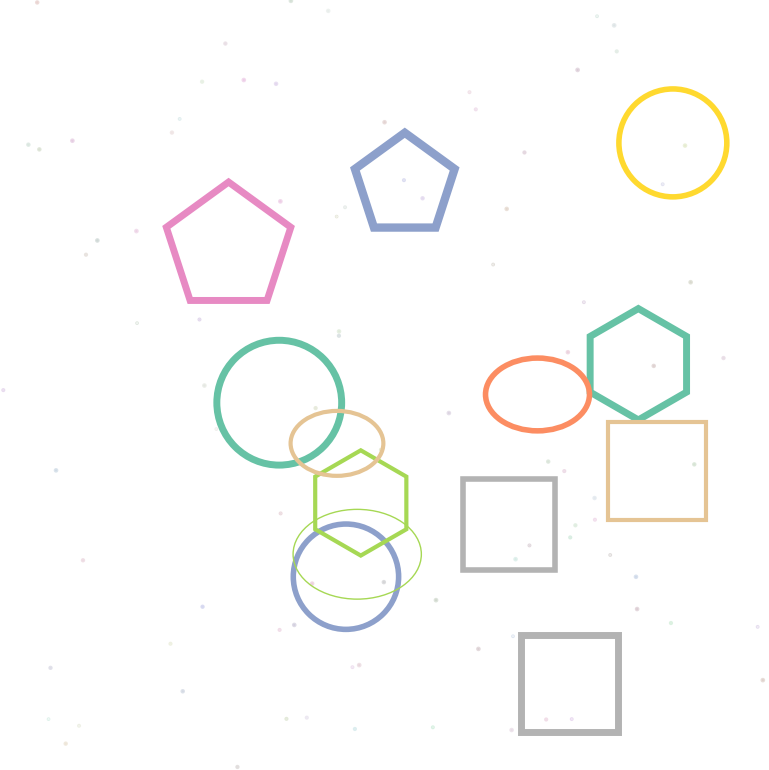[{"shape": "hexagon", "thickness": 2.5, "radius": 0.36, "center": [0.829, 0.527]}, {"shape": "circle", "thickness": 2.5, "radius": 0.41, "center": [0.363, 0.477]}, {"shape": "oval", "thickness": 2, "radius": 0.34, "center": [0.698, 0.488]}, {"shape": "circle", "thickness": 2, "radius": 0.34, "center": [0.449, 0.251]}, {"shape": "pentagon", "thickness": 3, "radius": 0.34, "center": [0.526, 0.76]}, {"shape": "pentagon", "thickness": 2.5, "radius": 0.42, "center": [0.297, 0.679]}, {"shape": "hexagon", "thickness": 1.5, "radius": 0.34, "center": [0.469, 0.347]}, {"shape": "oval", "thickness": 0.5, "radius": 0.42, "center": [0.464, 0.28]}, {"shape": "circle", "thickness": 2, "radius": 0.35, "center": [0.874, 0.814]}, {"shape": "square", "thickness": 1.5, "radius": 0.32, "center": [0.853, 0.388]}, {"shape": "oval", "thickness": 1.5, "radius": 0.3, "center": [0.438, 0.424]}, {"shape": "square", "thickness": 2.5, "radius": 0.31, "center": [0.739, 0.113]}, {"shape": "square", "thickness": 2, "radius": 0.3, "center": [0.661, 0.319]}]